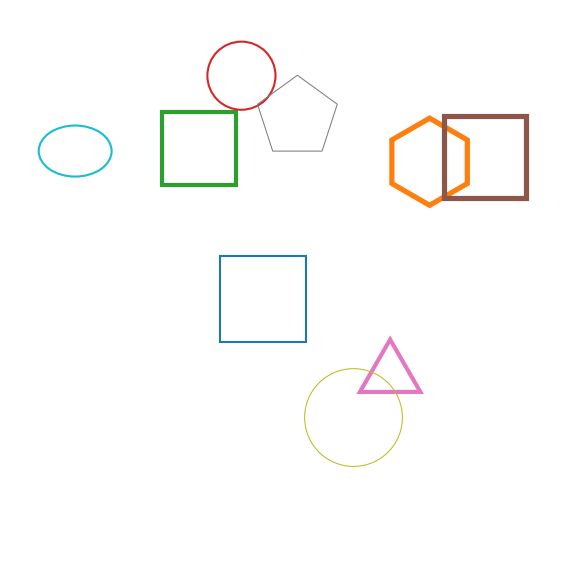[{"shape": "square", "thickness": 1, "radius": 0.37, "center": [0.455, 0.481]}, {"shape": "hexagon", "thickness": 2.5, "radius": 0.38, "center": [0.744, 0.719]}, {"shape": "square", "thickness": 2, "radius": 0.32, "center": [0.345, 0.742]}, {"shape": "circle", "thickness": 1, "radius": 0.29, "center": [0.418, 0.868]}, {"shape": "square", "thickness": 2.5, "radius": 0.36, "center": [0.839, 0.727]}, {"shape": "triangle", "thickness": 2, "radius": 0.3, "center": [0.676, 0.351]}, {"shape": "pentagon", "thickness": 0.5, "radius": 0.36, "center": [0.515, 0.796]}, {"shape": "circle", "thickness": 0.5, "radius": 0.42, "center": [0.612, 0.276]}, {"shape": "oval", "thickness": 1, "radius": 0.32, "center": [0.13, 0.738]}]